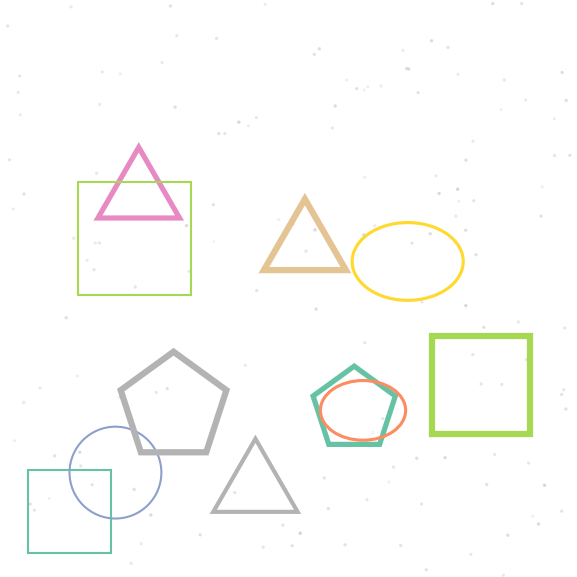[{"shape": "pentagon", "thickness": 2.5, "radius": 0.37, "center": [0.613, 0.29]}, {"shape": "square", "thickness": 1, "radius": 0.36, "center": [0.12, 0.113]}, {"shape": "oval", "thickness": 1.5, "radius": 0.37, "center": [0.629, 0.289]}, {"shape": "circle", "thickness": 1, "radius": 0.4, "center": [0.2, 0.181]}, {"shape": "triangle", "thickness": 2.5, "radius": 0.41, "center": [0.24, 0.662]}, {"shape": "square", "thickness": 1, "radius": 0.49, "center": [0.233, 0.586]}, {"shape": "square", "thickness": 3, "radius": 0.42, "center": [0.833, 0.333]}, {"shape": "oval", "thickness": 1.5, "radius": 0.48, "center": [0.706, 0.546]}, {"shape": "triangle", "thickness": 3, "radius": 0.41, "center": [0.528, 0.572]}, {"shape": "pentagon", "thickness": 3, "radius": 0.48, "center": [0.301, 0.294]}, {"shape": "triangle", "thickness": 2, "radius": 0.42, "center": [0.442, 0.155]}]